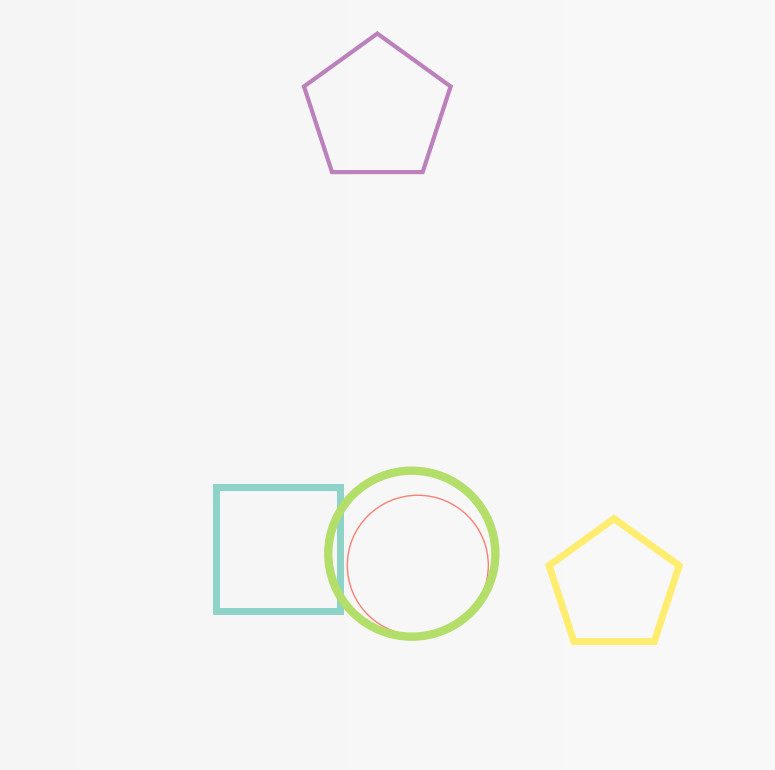[{"shape": "square", "thickness": 2.5, "radius": 0.4, "center": [0.359, 0.287]}, {"shape": "circle", "thickness": 0.5, "radius": 0.45, "center": [0.539, 0.266]}, {"shape": "circle", "thickness": 3, "radius": 0.54, "center": [0.531, 0.281]}, {"shape": "pentagon", "thickness": 1.5, "radius": 0.5, "center": [0.487, 0.857]}, {"shape": "pentagon", "thickness": 2.5, "radius": 0.44, "center": [0.792, 0.238]}]